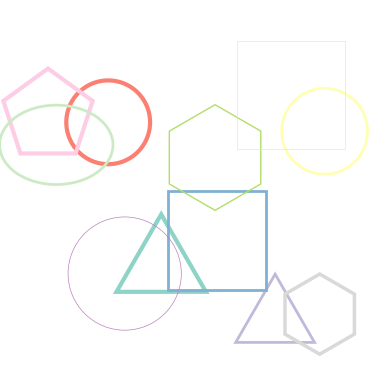[{"shape": "triangle", "thickness": 3, "radius": 0.67, "center": [0.419, 0.309]}, {"shape": "circle", "thickness": 2, "radius": 0.56, "center": [0.843, 0.659]}, {"shape": "triangle", "thickness": 2, "radius": 0.59, "center": [0.715, 0.17]}, {"shape": "circle", "thickness": 3, "radius": 0.54, "center": [0.281, 0.682]}, {"shape": "square", "thickness": 2, "radius": 0.64, "center": [0.564, 0.375]}, {"shape": "hexagon", "thickness": 1, "radius": 0.69, "center": [0.559, 0.591]}, {"shape": "pentagon", "thickness": 3, "radius": 0.61, "center": [0.125, 0.7]}, {"shape": "hexagon", "thickness": 2.5, "radius": 0.52, "center": [0.83, 0.184]}, {"shape": "circle", "thickness": 0.5, "radius": 0.74, "center": [0.324, 0.289]}, {"shape": "oval", "thickness": 2, "radius": 0.74, "center": [0.146, 0.624]}, {"shape": "square", "thickness": 0.5, "radius": 0.7, "center": [0.756, 0.753]}]